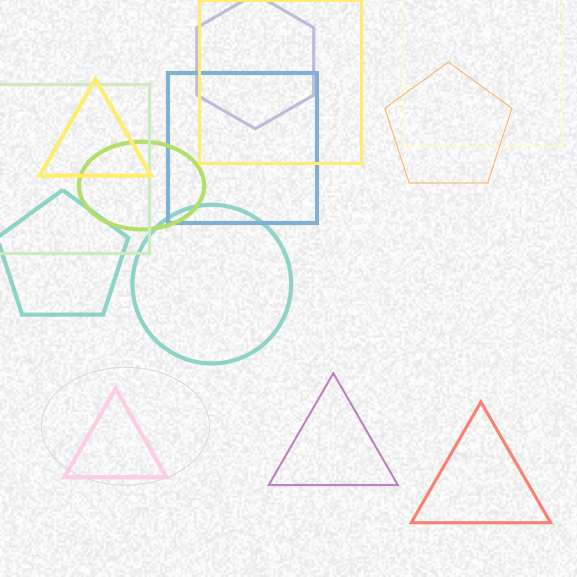[{"shape": "pentagon", "thickness": 2, "radius": 0.6, "center": [0.108, 0.551]}, {"shape": "circle", "thickness": 2, "radius": 0.69, "center": [0.367, 0.507]}, {"shape": "square", "thickness": 0.5, "radius": 0.69, "center": [0.835, 0.884]}, {"shape": "hexagon", "thickness": 1.5, "radius": 0.58, "center": [0.442, 0.893]}, {"shape": "triangle", "thickness": 1.5, "radius": 0.7, "center": [0.833, 0.164]}, {"shape": "square", "thickness": 2, "radius": 0.65, "center": [0.42, 0.743]}, {"shape": "pentagon", "thickness": 0.5, "radius": 0.58, "center": [0.776, 0.776]}, {"shape": "oval", "thickness": 2, "radius": 0.54, "center": [0.245, 0.678]}, {"shape": "triangle", "thickness": 2, "radius": 0.51, "center": [0.2, 0.224]}, {"shape": "oval", "thickness": 0.5, "radius": 0.73, "center": [0.217, 0.261]}, {"shape": "triangle", "thickness": 1, "radius": 0.65, "center": [0.577, 0.224]}, {"shape": "square", "thickness": 1.5, "radius": 0.73, "center": [0.111, 0.708]}, {"shape": "square", "thickness": 1.5, "radius": 0.7, "center": [0.485, 0.857]}, {"shape": "triangle", "thickness": 2, "radius": 0.56, "center": [0.165, 0.751]}]